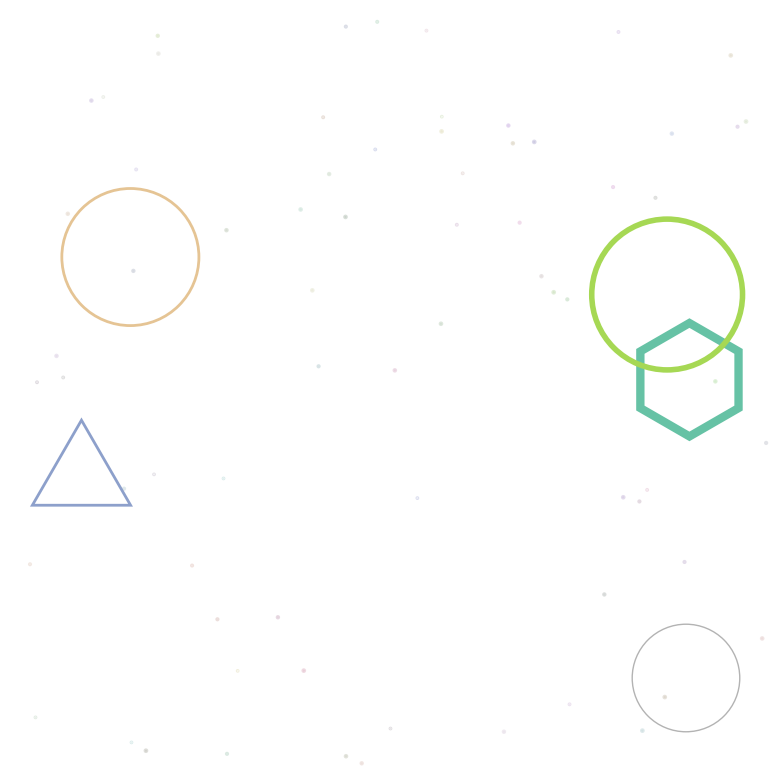[{"shape": "hexagon", "thickness": 3, "radius": 0.37, "center": [0.895, 0.507]}, {"shape": "triangle", "thickness": 1, "radius": 0.37, "center": [0.106, 0.381]}, {"shape": "circle", "thickness": 2, "radius": 0.49, "center": [0.866, 0.618]}, {"shape": "circle", "thickness": 1, "radius": 0.45, "center": [0.169, 0.666]}, {"shape": "circle", "thickness": 0.5, "radius": 0.35, "center": [0.891, 0.119]}]